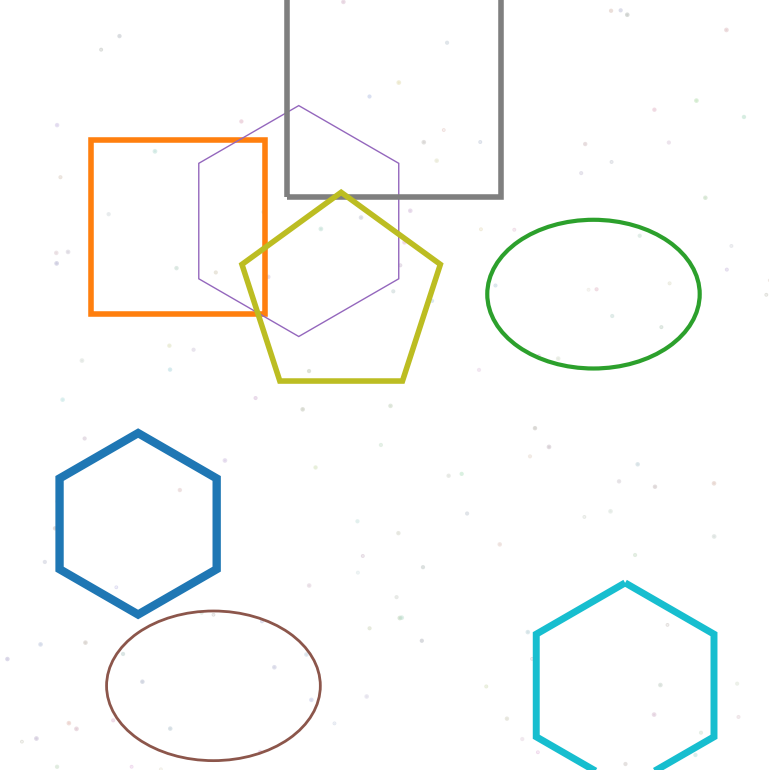[{"shape": "hexagon", "thickness": 3, "radius": 0.59, "center": [0.179, 0.32]}, {"shape": "square", "thickness": 2, "radius": 0.57, "center": [0.231, 0.705]}, {"shape": "oval", "thickness": 1.5, "radius": 0.69, "center": [0.771, 0.618]}, {"shape": "hexagon", "thickness": 0.5, "radius": 0.75, "center": [0.388, 0.713]}, {"shape": "oval", "thickness": 1, "radius": 0.69, "center": [0.277, 0.109]}, {"shape": "square", "thickness": 2, "radius": 0.69, "center": [0.512, 0.883]}, {"shape": "pentagon", "thickness": 2, "radius": 0.68, "center": [0.443, 0.615]}, {"shape": "hexagon", "thickness": 2.5, "radius": 0.67, "center": [0.812, 0.11]}]